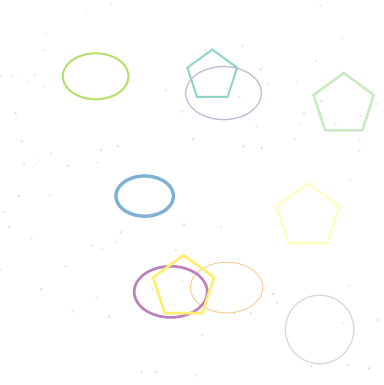[{"shape": "pentagon", "thickness": 1.5, "radius": 0.34, "center": [0.551, 0.803]}, {"shape": "pentagon", "thickness": 1.5, "radius": 0.43, "center": [0.799, 0.438]}, {"shape": "oval", "thickness": 1, "radius": 0.49, "center": [0.581, 0.758]}, {"shape": "oval", "thickness": 2.5, "radius": 0.37, "center": [0.376, 0.491]}, {"shape": "oval", "thickness": 0.5, "radius": 0.47, "center": [0.589, 0.253]}, {"shape": "oval", "thickness": 1.5, "radius": 0.43, "center": [0.248, 0.802]}, {"shape": "circle", "thickness": 1, "radius": 0.44, "center": [0.83, 0.144]}, {"shape": "oval", "thickness": 2, "radius": 0.47, "center": [0.443, 0.242]}, {"shape": "pentagon", "thickness": 2, "radius": 0.41, "center": [0.893, 0.728]}, {"shape": "pentagon", "thickness": 2, "radius": 0.42, "center": [0.477, 0.254]}]